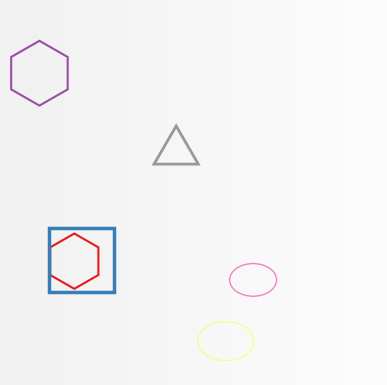[{"shape": "hexagon", "thickness": 1.5, "radius": 0.36, "center": [0.192, 0.322]}, {"shape": "square", "thickness": 2.5, "radius": 0.42, "center": [0.211, 0.324]}, {"shape": "hexagon", "thickness": 1.5, "radius": 0.42, "center": [0.102, 0.81]}, {"shape": "oval", "thickness": 0.5, "radius": 0.36, "center": [0.583, 0.114]}, {"shape": "oval", "thickness": 1, "radius": 0.3, "center": [0.653, 0.273]}, {"shape": "triangle", "thickness": 2, "radius": 0.33, "center": [0.455, 0.607]}]